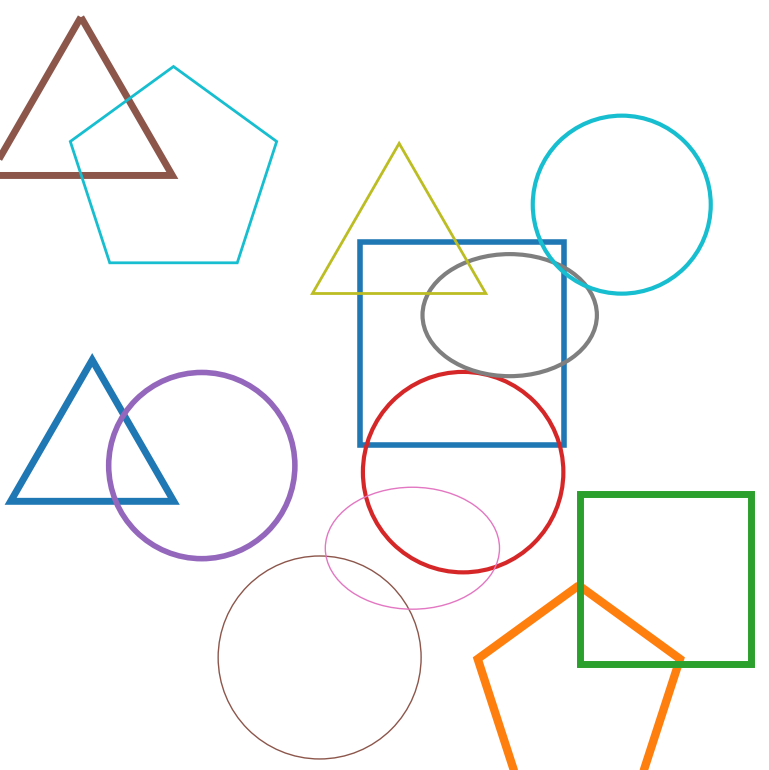[{"shape": "triangle", "thickness": 2.5, "radius": 0.61, "center": [0.12, 0.41]}, {"shape": "square", "thickness": 2, "radius": 0.66, "center": [0.6, 0.554]}, {"shape": "pentagon", "thickness": 3, "radius": 0.69, "center": [0.752, 0.102]}, {"shape": "square", "thickness": 2.5, "radius": 0.55, "center": [0.864, 0.248]}, {"shape": "circle", "thickness": 1.5, "radius": 0.65, "center": [0.601, 0.387]}, {"shape": "circle", "thickness": 2, "radius": 0.6, "center": [0.262, 0.395]}, {"shape": "circle", "thickness": 0.5, "radius": 0.66, "center": [0.415, 0.146]}, {"shape": "triangle", "thickness": 2.5, "radius": 0.69, "center": [0.105, 0.841]}, {"shape": "oval", "thickness": 0.5, "radius": 0.57, "center": [0.536, 0.288]}, {"shape": "oval", "thickness": 1.5, "radius": 0.57, "center": [0.662, 0.591]}, {"shape": "triangle", "thickness": 1, "radius": 0.65, "center": [0.518, 0.684]}, {"shape": "circle", "thickness": 1.5, "radius": 0.58, "center": [0.807, 0.734]}, {"shape": "pentagon", "thickness": 1, "radius": 0.7, "center": [0.225, 0.773]}]